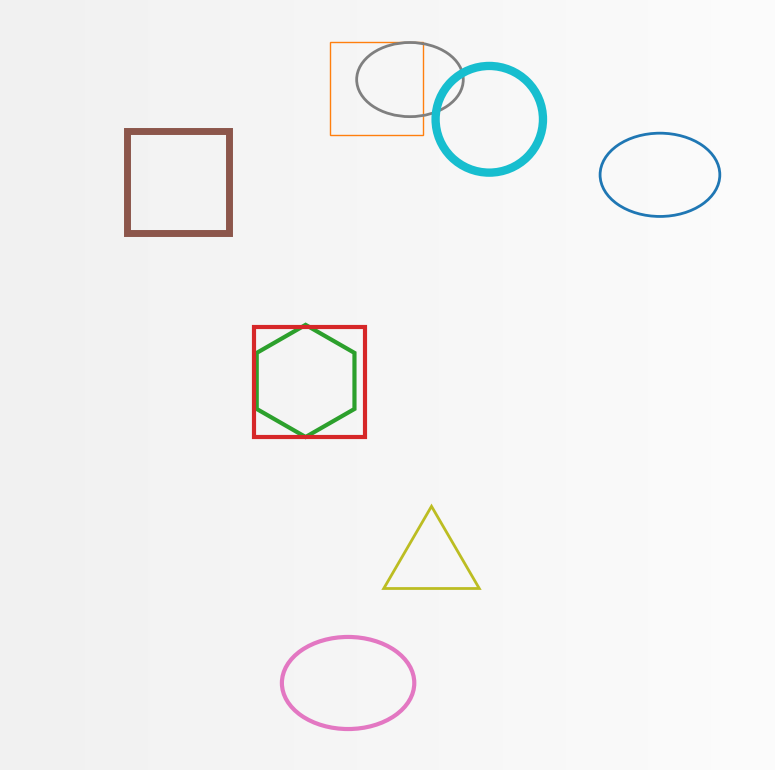[{"shape": "oval", "thickness": 1, "radius": 0.39, "center": [0.852, 0.773]}, {"shape": "square", "thickness": 0.5, "radius": 0.3, "center": [0.486, 0.885]}, {"shape": "hexagon", "thickness": 1.5, "radius": 0.36, "center": [0.394, 0.505]}, {"shape": "square", "thickness": 1.5, "radius": 0.36, "center": [0.4, 0.504]}, {"shape": "square", "thickness": 2.5, "radius": 0.33, "center": [0.23, 0.764]}, {"shape": "oval", "thickness": 1.5, "radius": 0.43, "center": [0.449, 0.113]}, {"shape": "oval", "thickness": 1, "radius": 0.34, "center": [0.529, 0.897]}, {"shape": "triangle", "thickness": 1, "radius": 0.36, "center": [0.557, 0.271]}, {"shape": "circle", "thickness": 3, "radius": 0.35, "center": [0.631, 0.845]}]